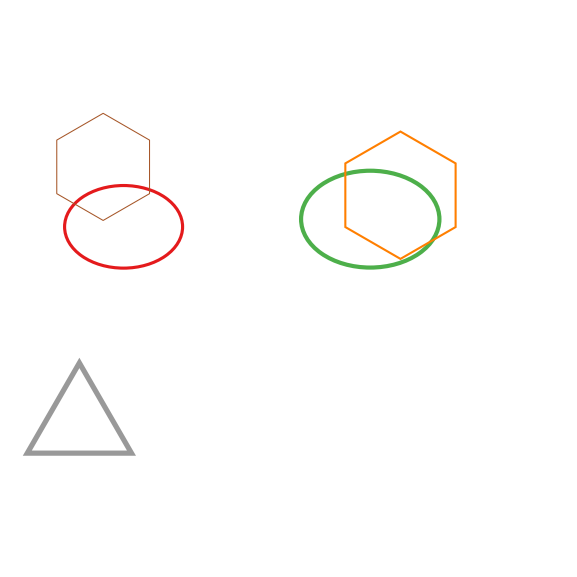[{"shape": "oval", "thickness": 1.5, "radius": 0.51, "center": [0.214, 0.606]}, {"shape": "oval", "thickness": 2, "radius": 0.6, "center": [0.641, 0.62]}, {"shape": "hexagon", "thickness": 1, "radius": 0.55, "center": [0.693, 0.661]}, {"shape": "hexagon", "thickness": 0.5, "radius": 0.46, "center": [0.179, 0.71]}, {"shape": "triangle", "thickness": 2.5, "radius": 0.52, "center": [0.137, 0.267]}]